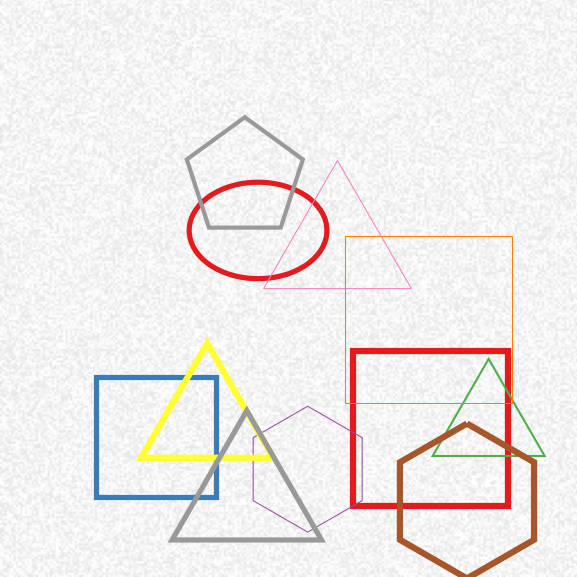[{"shape": "oval", "thickness": 2.5, "radius": 0.6, "center": [0.447, 0.6]}, {"shape": "square", "thickness": 3, "radius": 0.67, "center": [0.745, 0.258]}, {"shape": "square", "thickness": 2.5, "radius": 0.52, "center": [0.27, 0.243]}, {"shape": "triangle", "thickness": 1, "radius": 0.56, "center": [0.846, 0.266]}, {"shape": "hexagon", "thickness": 0.5, "radius": 0.54, "center": [0.533, 0.187]}, {"shape": "square", "thickness": 0.5, "radius": 0.72, "center": [0.742, 0.445]}, {"shape": "triangle", "thickness": 3, "radius": 0.66, "center": [0.359, 0.273]}, {"shape": "hexagon", "thickness": 3, "radius": 0.67, "center": [0.809, 0.132]}, {"shape": "triangle", "thickness": 0.5, "radius": 0.74, "center": [0.584, 0.573]}, {"shape": "triangle", "thickness": 2.5, "radius": 0.75, "center": [0.427, 0.139]}, {"shape": "pentagon", "thickness": 2, "radius": 0.53, "center": [0.424, 0.69]}]